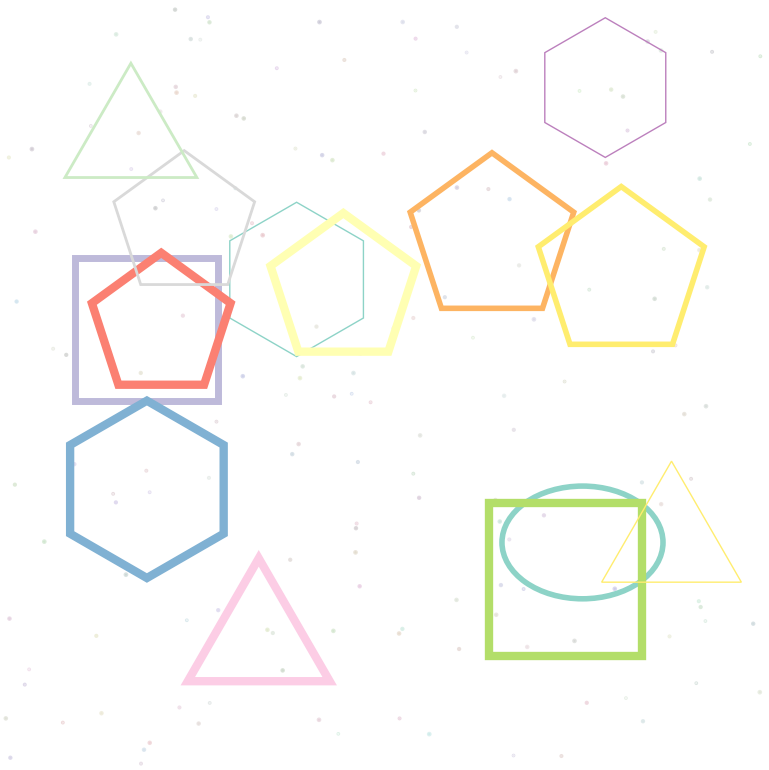[{"shape": "oval", "thickness": 2, "radius": 0.52, "center": [0.756, 0.296]}, {"shape": "hexagon", "thickness": 0.5, "radius": 0.5, "center": [0.385, 0.637]}, {"shape": "pentagon", "thickness": 3, "radius": 0.5, "center": [0.446, 0.624]}, {"shape": "square", "thickness": 2.5, "radius": 0.46, "center": [0.19, 0.572]}, {"shape": "pentagon", "thickness": 3, "radius": 0.47, "center": [0.209, 0.577]}, {"shape": "hexagon", "thickness": 3, "radius": 0.58, "center": [0.191, 0.364]}, {"shape": "pentagon", "thickness": 2, "radius": 0.56, "center": [0.639, 0.69]}, {"shape": "square", "thickness": 3, "radius": 0.5, "center": [0.735, 0.248]}, {"shape": "triangle", "thickness": 3, "radius": 0.53, "center": [0.336, 0.169]}, {"shape": "pentagon", "thickness": 1, "radius": 0.48, "center": [0.239, 0.708]}, {"shape": "hexagon", "thickness": 0.5, "radius": 0.45, "center": [0.786, 0.886]}, {"shape": "triangle", "thickness": 1, "radius": 0.49, "center": [0.17, 0.819]}, {"shape": "pentagon", "thickness": 2, "radius": 0.57, "center": [0.807, 0.644]}, {"shape": "triangle", "thickness": 0.5, "radius": 0.52, "center": [0.872, 0.296]}]